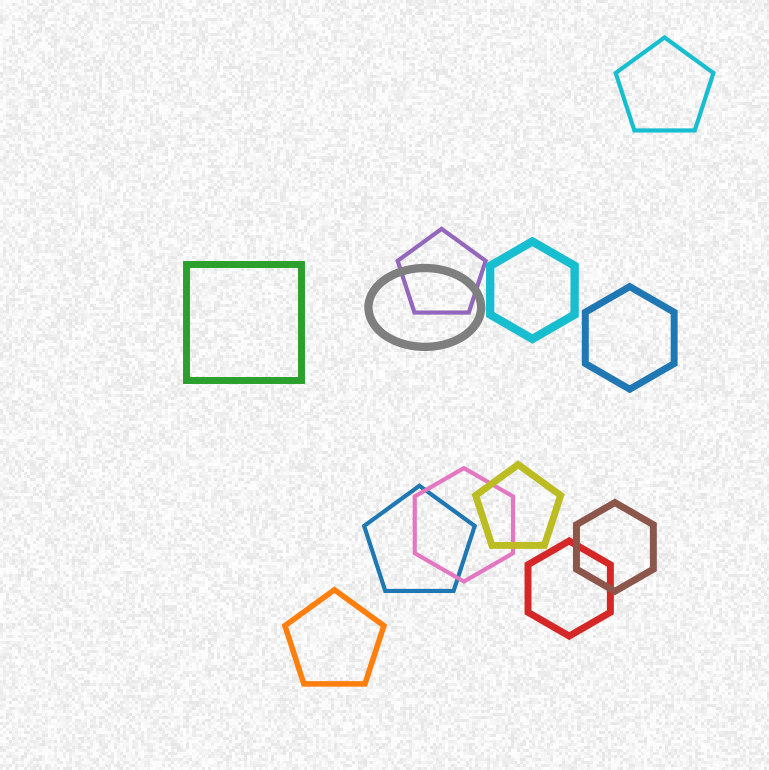[{"shape": "hexagon", "thickness": 2.5, "radius": 0.33, "center": [0.818, 0.561]}, {"shape": "pentagon", "thickness": 1.5, "radius": 0.38, "center": [0.545, 0.294]}, {"shape": "pentagon", "thickness": 2, "radius": 0.34, "center": [0.434, 0.166]}, {"shape": "square", "thickness": 2.5, "radius": 0.37, "center": [0.316, 0.582]}, {"shape": "hexagon", "thickness": 2.5, "radius": 0.31, "center": [0.739, 0.236]}, {"shape": "pentagon", "thickness": 1.5, "radius": 0.3, "center": [0.574, 0.643]}, {"shape": "hexagon", "thickness": 2.5, "radius": 0.29, "center": [0.799, 0.29]}, {"shape": "hexagon", "thickness": 1.5, "radius": 0.37, "center": [0.602, 0.318]}, {"shape": "oval", "thickness": 3, "radius": 0.37, "center": [0.552, 0.601]}, {"shape": "pentagon", "thickness": 2.5, "radius": 0.29, "center": [0.673, 0.339]}, {"shape": "pentagon", "thickness": 1.5, "radius": 0.33, "center": [0.863, 0.885]}, {"shape": "hexagon", "thickness": 3, "radius": 0.32, "center": [0.691, 0.623]}]